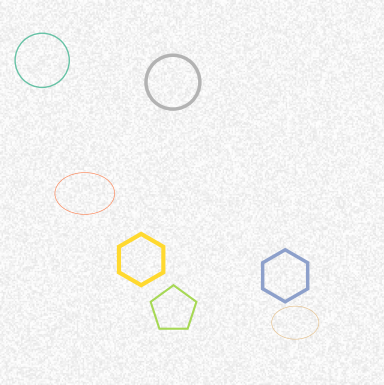[{"shape": "circle", "thickness": 1, "radius": 0.35, "center": [0.11, 0.843]}, {"shape": "oval", "thickness": 0.5, "radius": 0.39, "center": [0.22, 0.497]}, {"shape": "hexagon", "thickness": 2.5, "radius": 0.34, "center": [0.741, 0.284]}, {"shape": "pentagon", "thickness": 1.5, "radius": 0.31, "center": [0.451, 0.197]}, {"shape": "hexagon", "thickness": 3, "radius": 0.33, "center": [0.367, 0.326]}, {"shape": "oval", "thickness": 0.5, "radius": 0.31, "center": [0.767, 0.162]}, {"shape": "circle", "thickness": 2.5, "radius": 0.35, "center": [0.449, 0.787]}]